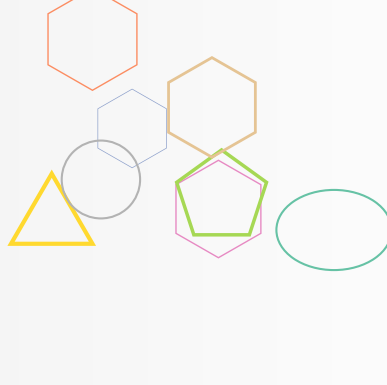[{"shape": "oval", "thickness": 1.5, "radius": 0.74, "center": [0.862, 0.403]}, {"shape": "hexagon", "thickness": 1, "radius": 0.66, "center": [0.239, 0.898]}, {"shape": "hexagon", "thickness": 0.5, "radius": 0.51, "center": [0.341, 0.666]}, {"shape": "hexagon", "thickness": 1, "radius": 0.63, "center": [0.564, 0.457]}, {"shape": "pentagon", "thickness": 2.5, "radius": 0.61, "center": [0.572, 0.489]}, {"shape": "triangle", "thickness": 3, "radius": 0.61, "center": [0.134, 0.427]}, {"shape": "hexagon", "thickness": 2, "radius": 0.65, "center": [0.547, 0.721]}, {"shape": "circle", "thickness": 1.5, "radius": 0.51, "center": [0.26, 0.534]}]